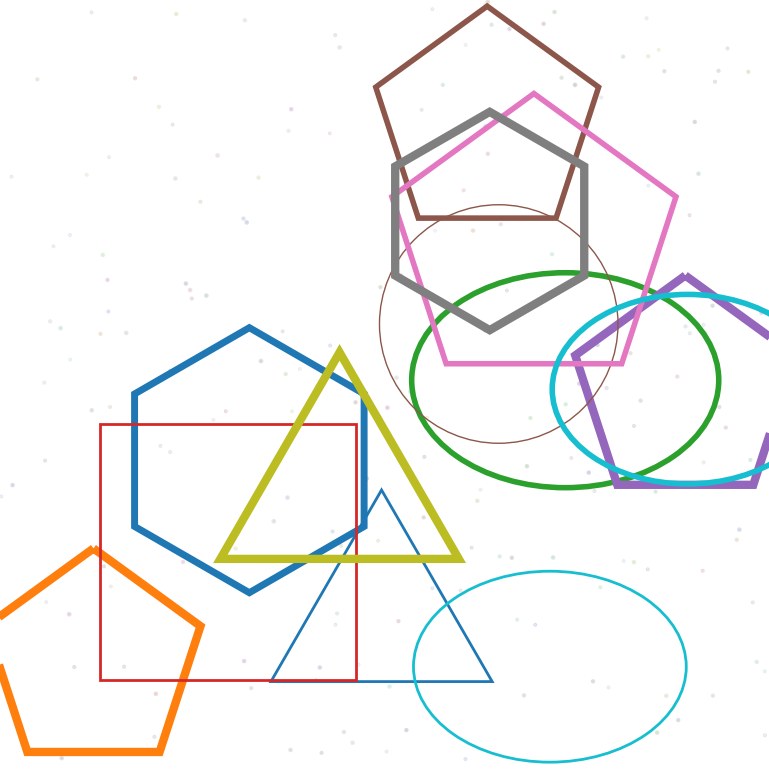[{"shape": "triangle", "thickness": 1, "radius": 0.83, "center": [0.496, 0.198]}, {"shape": "hexagon", "thickness": 2.5, "radius": 0.86, "center": [0.324, 0.402]}, {"shape": "pentagon", "thickness": 3, "radius": 0.73, "center": [0.121, 0.142]}, {"shape": "oval", "thickness": 2, "radius": 1.0, "center": [0.734, 0.506]}, {"shape": "square", "thickness": 1, "radius": 0.83, "center": [0.296, 0.284]}, {"shape": "pentagon", "thickness": 3, "radius": 0.75, "center": [0.89, 0.492]}, {"shape": "circle", "thickness": 0.5, "radius": 0.77, "center": [0.648, 0.579]}, {"shape": "pentagon", "thickness": 2, "radius": 0.76, "center": [0.633, 0.84]}, {"shape": "pentagon", "thickness": 2, "radius": 0.97, "center": [0.693, 0.685]}, {"shape": "hexagon", "thickness": 3, "radius": 0.71, "center": [0.636, 0.713]}, {"shape": "triangle", "thickness": 3, "radius": 0.89, "center": [0.441, 0.364]}, {"shape": "oval", "thickness": 1, "radius": 0.89, "center": [0.714, 0.134]}, {"shape": "oval", "thickness": 2, "radius": 0.88, "center": [0.893, 0.495]}]